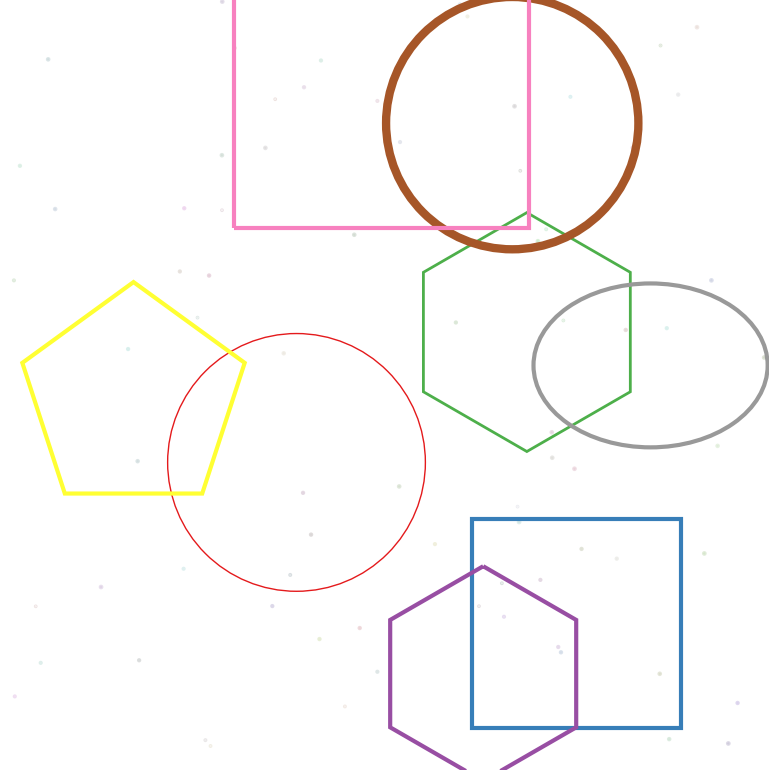[{"shape": "circle", "thickness": 0.5, "radius": 0.84, "center": [0.385, 0.399]}, {"shape": "square", "thickness": 1.5, "radius": 0.68, "center": [0.749, 0.19]}, {"shape": "hexagon", "thickness": 1, "radius": 0.78, "center": [0.684, 0.569]}, {"shape": "hexagon", "thickness": 1.5, "radius": 0.7, "center": [0.628, 0.125]}, {"shape": "pentagon", "thickness": 1.5, "radius": 0.76, "center": [0.173, 0.482]}, {"shape": "circle", "thickness": 3, "radius": 0.82, "center": [0.665, 0.84]}, {"shape": "square", "thickness": 1.5, "radius": 0.96, "center": [0.496, 0.896]}, {"shape": "oval", "thickness": 1.5, "radius": 0.76, "center": [0.845, 0.525]}]